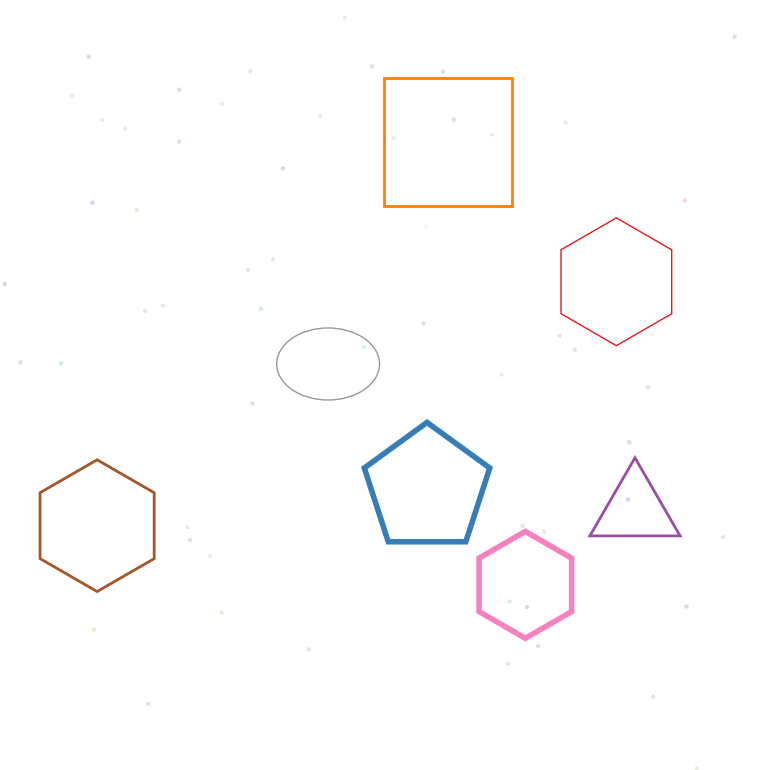[{"shape": "hexagon", "thickness": 0.5, "radius": 0.41, "center": [0.8, 0.634]}, {"shape": "pentagon", "thickness": 2, "radius": 0.43, "center": [0.555, 0.366]}, {"shape": "triangle", "thickness": 1, "radius": 0.34, "center": [0.825, 0.338]}, {"shape": "square", "thickness": 1, "radius": 0.41, "center": [0.582, 0.816]}, {"shape": "hexagon", "thickness": 1, "radius": 0.43, "center": [0.126, 0.317]}, {"shape": "hexagon", "thickness": 2, "radius": 0.35, "center": [0.682, 0.24]}, {"shape": "oval", "thickness": 0.5, "radius": 0.33, "center": [0.426, 0.527]}]